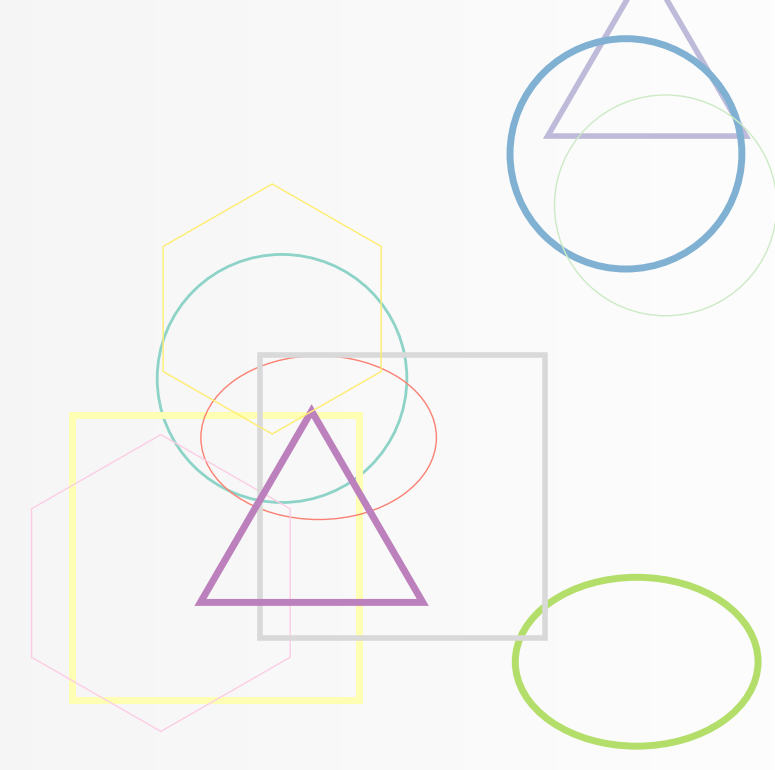[{"shape": "circle", "thickness": 1, "radius": 0.81, "center": [0.364, 0.508]}, {"shape": "square", "thickness": 2.5, "radius": 0.93, "center": [0.278, 0.276]}, {"shape": "triangle", "thickness": 2, "radius": 0.74, "center": [0.835, 0.897]}, {"shape": "oval", "thickness": 0.5, "radius": 0.76, "center": [0.411, 0.432]}, {"shape": "circle", "thickness": 2.5, "radius": 0.75, "center": [0.808, 0.8]}, {"shape": "oval", "thickness": 2.5, "radius": 0.78, "center": [0.822, 0.141]}, {"shape": "hexagon", "thickness": 0.5, "radius": 0.96, "center": [0.208, 0.243]}, {"shape": "square", "thickness": 2, "radius": 0.92, "center": [0.519, 0.355]}, {"shape": "triangle", "thickness": 2.5, "radius": 0.83, "center": [0.402, 0.301]}, {"shape": "circle", "thickness": 0.5, "radius": 0.72, "center": [0.859, 0.733]}, {"shape": "hexagon", "thickness": 0.5, "radius": 0.81, "center": [0.351, 0.599]}]